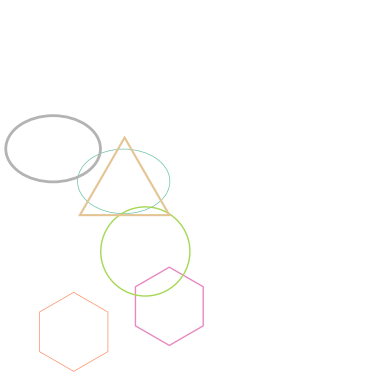[{"shape": "oval", "thickness": 0.5, "radius": 0.6, "center": [0.321, 0.529]}, {"shape": "hexagon", "thickness": 0.5, "radius": 0.51, "center": [0.191, 0.138]}, {"shape": "hexagon", "thickness": 1, "radius": 0.51, "center": [0.44, 0.204]}, {"shape": "circle", "thickness": 1, "radius": 0.58, "center": [0.377, 0.347]}, {"shape": "triangle", "thickness": 1.5, "radius": 0.67, "center": [0.324, 0.508]}, {"shape": "oval", "thickness": 2, "radius": 0.61, "center": [0.138, 0.614]}]